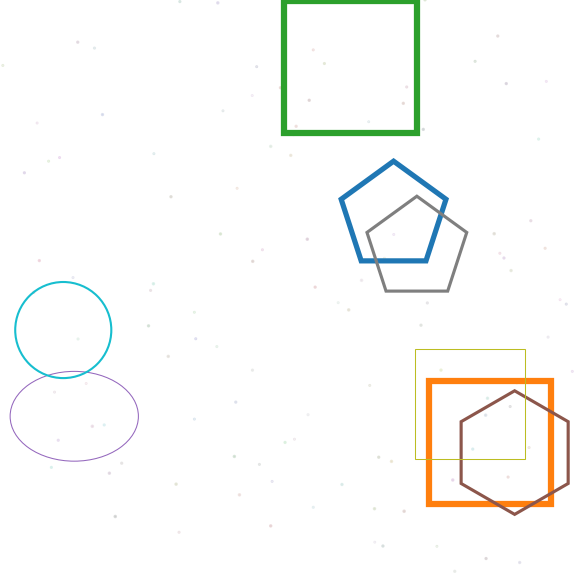[{"shape": "pentagon", "thickness": 2.5, "radius": 0.48, "center": [0.682, 0.625]}, {"shape": "square", "thickness": 3, "radius": 0.53, "center": [0.849, 0.233]}, {"shape": "square", "thickness": 3, "radius": 0.57, "center": [0.607, 0.884]}, {"shape": "oval", "thickness": 0.5, "radius": 0.56, "center": [0.129, 0.278]}, {"shape": "hexagon", "thickness": 1.5, "radius": 0.54, "center": [0.891, 0.215]}, {"shape": "pentagon", "thickness": 1.5, "radius": 0.45, "center": [0.722, 0.569]}, {"shape": "square", "thickness": 0.5, "radius": 0.47, "center": [0.814, 0.3]}, {"shape": "circle", "thickness": 1, "radius": 0.42, "center": [0.11, 0.428]}]